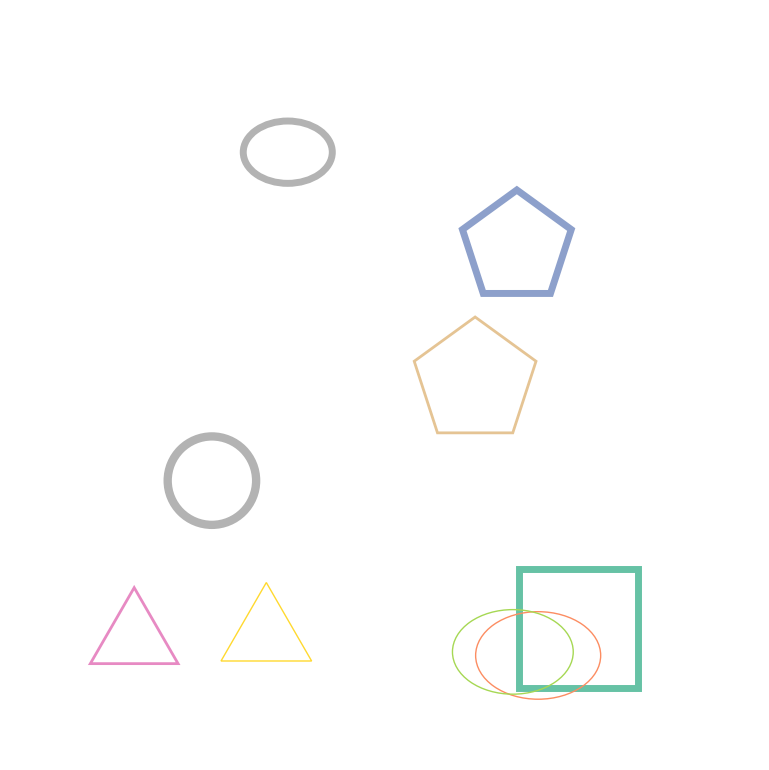[{"shape": "square", "thickness": 2.5, "radius": 0.38, "center": [0.751, 0.184]}, {"shape": "oval", "thickness": 0.5, "radius": 0.41, "center": [0.699, 0.149]}, {"shape": "pentagon", "thickness": 2.5, "radius": 0.37, "center": [0.671, 0.679]}, {"shape": "triangle", "thickness": 1, "radius": 0.33, "center": [0.174, 0.171]}, {"shape": "oval", "thickness": 0.5, "radius": 0.39, "center": [0.666, 0.153]}, {"shape": "triangle", "thickness": 0.5, "radius": 0.34, "center": [0.346, 0.176]}, {"shape": "pentagon", "thickness": 1, "radius": 0.42, "center": [0.617, 0.505]}, {"shape": "circle", "thickness": 3, "radius": 0.29, "center": [0.275, 0.376]}, {"shape": "oval", "thickness": 2.5, "radius": 0.29, "center": [0.374, 0.802]}]